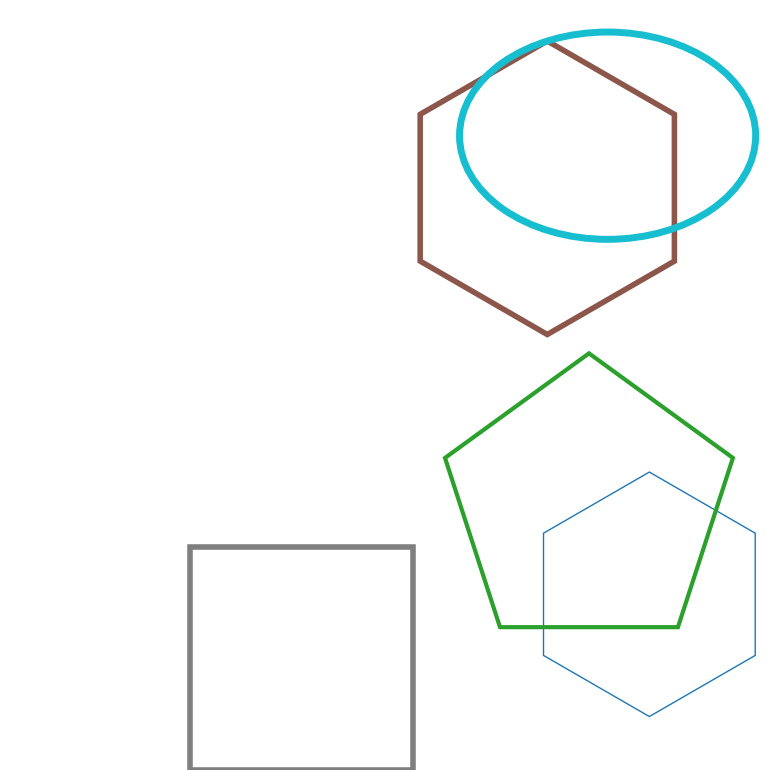[{"shape": "hexagon", "thickness": 0.5, "radius": 0.79, "center": [0.843, 0.228]}, {"shape": "pentagon", "thickness": 1.5, "radius": 0.98, "center": [0.765, 0.345]}, {"shape": "hexagon", "thickness": 2, "radius": 0.95, "center": [0.711, 0.756]}, {"shape": "square", "thickness": 2, "radius": 0.72, "center": [0.391, 0.145]}, {"shape": "oval", "thickness": 2.5, "radius": 0.96, "center": [0.789, 0.824]}]